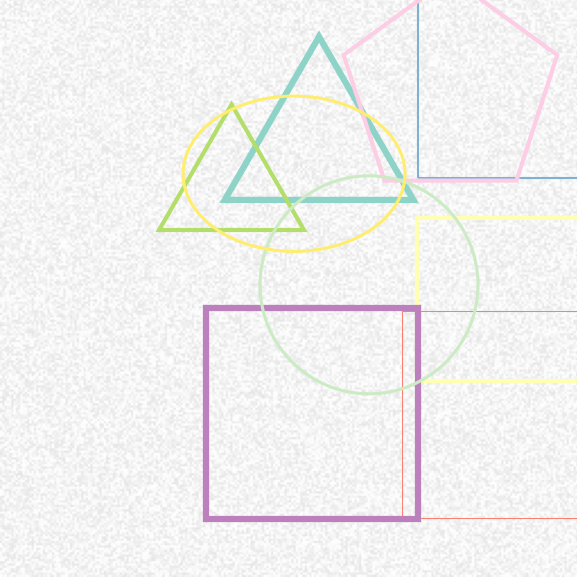[{"shape": "triangle", "thickness": 3, "radius": 0.94, "center": [0.552, 0.747]}, {"shape": "square", "thickness": 2, "radius": 0.7, "center": [0.863, 0.48]}, {"shape": "square", "thickness": 0.5, "radius": 0.9, "center": [0.876, 0.281]}, {"shape": "square", "thickness": 1, "radius": 0.77, "center": [0.878, 0.847]}, {"shape": "triangle", "thickness": 2, "radius": 0.72, "center": [0.401, 0.673]}, {"shape": "pentagon", "thickness": 2, "radius": 0.97, "center": [0.78, 0.844]}, {"shape": "square", "thickness": 3, "radius": 0.92, "center": [0.54, 0.283]}, {"shape": "circle", "thickness": 1.5, "radius": 0.94, "center": [0.639, 0.506]}, {"shape": "oval", "thickness": 1.5, "radius": 0.96, "center": [0.509, 0.698]}]